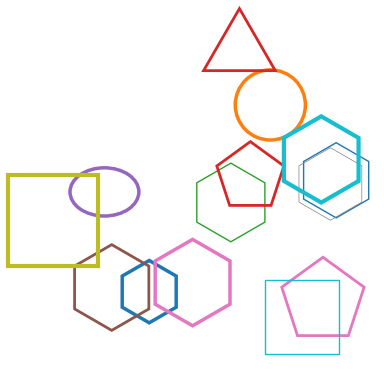[{"shape": "hexagon", "thickness": 1, "radius": 0.49, "center": [0.873, 0.532]}, {"shape": "hexagon", "thickness": 2.5, "radius": 0.4, "center": [0.388, 0.242]}, {"shape": "circle", "thickness": 2.5, "radius": 0.46, "center": [0.702, 0.727]}, {"shape": "hexagon", "thickness": 1, "radius": 0.51, "center": [0.6, 0.474]}, {"shape": "triangle", "thickness": 2, "radius": 0.54, "center": [0.622, 0.87]}, {"shape": "pentagon", "thickness": 2, "radius": 0.46, "center": [0.65, 0.541]}, {"shape": "oval", "thickness": 2.5, "radius": 0.45, "center": [0.271, 0.502]}, {"shape": "hexagon", "thickness": 2, "radius": 0.56, "center": [0.29, 0.253]}, {"shape": "pentagon", "thickness": 2, "radius": 0.56, "center": [0.839, 0.219]}, {"shape": "hexagon", "thickness": 2.5, "radius": 0.56, "center": [0.5, 0.266]}, {"shape": "hexagon", "thickness": 0.5, "radius": 0.47, "center": [0.858, 0.522]}, {"shape": "square", "thickness": 3, "radius": 0.59, "center": [0.138, 0.427]}, {"shape": "square", "thickness": 1, "radius": 0.48, "center": [0.785, 0.177]}, {"shape": "hexagon", "thickness": 3, "radius": 0.56, "center": [0.834, 0.586]}]